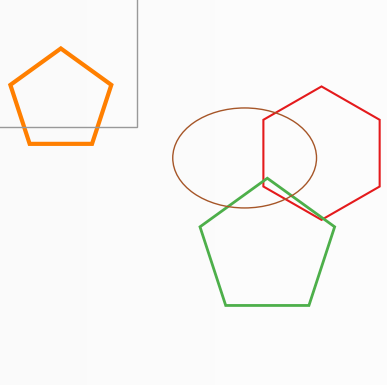[{"shape": "hexagon", "thickness": 1.5, "radius": 0.87, "center": [0.83, 0.602]}, {"shape": "pentagon", "thickness": 2, "radius": 0.91, "center": [0.69, 0.354]}, {"shape": "pentagon", "thickness": 3, "radius": 0.68, "center": [0.157, 0.737]}, {"shape": "oval", "thickness": 1, "radius": 0.93, "center": [0.631, 0.59]}, {"shape": "square", "thickness": 1, "radius": 0.98, "center": [0.158, 0.867]}]